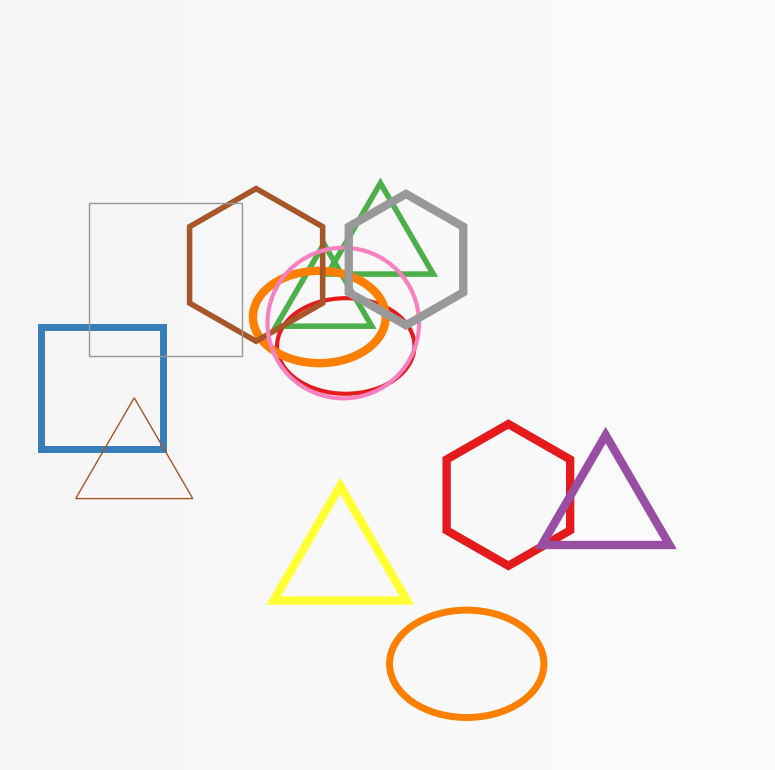[{"shape": "hexagon", "thickness": 3, "radius": 0.46, "center": [0.656, 0.357]}, {"shape": "oval", "thickness": 1.5, "radius": 0.44, "center": [0.446, 0.551]}, {"shape": "square", "thickness": 2.5, "radius": 0.4, "center": [0.132, 0.496]}, {"shape": "triangle", "thickness": 2, "radius": 0.39, "center": [0.491, 0.683]}, {"shape": "triangle", "thickness": 2, "radius": 0.36, "center": [0.418, 0.612]}, {"shape": "triangle", "thickness": 3, "radius": 0.48, "center": [0.782, 0.34]}, {"shape": "oval", "thickness": 3, "radius": 0.43, "center": [0.412, 0.588]}, {"shape": "oval", "thickness": 2.5, "radius": 0.5, "center": [0.602, 0.138]}, {"shape": "triangle", "thickness": 3, "radius": 0.5, "center": [0.439, 0.27]}, {"shape": "triangle", "thickness": 0.5, "radius": 0.44, "center": [0.173, 0.396]}, {"shape": "hexagon", "thickness": 2, "radius": 0.5, "center": [0.33, 0.656]}, {"shape": "circle", "thickness": 1.5, "radius": 0.49, "center": [0.443, 0.58]}, {"shape": "square", "thickness": 0.5, "radius": 0.5, "center": [0.214, 0.637]}, {"shape": "hexagon", "thickness": 3, "radius": 0.43, "center": [0.524, 0.663]}]